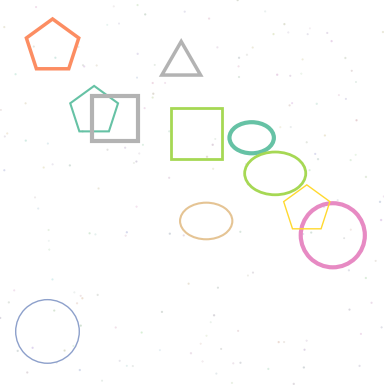[{"shape": "pentagon", "thickness": 1.5, "radius": 0.33, "center": [0.245, 0.712]}, {"shape": "oval", "thickness": 3, "radius": 0.29, "center": [0.654, 0.642]}, {"shape": "pentagon", "thickness": 2.5, "radius": 0.36, "center": [0.137, 0.879]}, {"shape": "circle", "thickness": 1, "radius": 0.41, "center": [0.123, 0.139]}, {"shape": "circle", "thickness": 3, "radius": 0.42, "center": [0.864, 0.389]}, {"shape": "square", "thickness": 2, "radius": 0.33, "center": [0.51, 0.654]}, {"shape": "oval", "thickness": 2, "radius": 0.4, "center": [0.715, 0.55]}, {"shape": "pentagon", "thickness": 1, "radius": 0.32, "center": [0.797, 0.457]}, {"shape": "oval", "thickness": 1.5, "radius": 0.34, "center": [0.536, 0.426]}, {"shape": "square", "thickness": 3, "radius": 0.3, "center": [0.3, 0.692]}, {"shape": "triangle", "thickness": 2.5, "radius": 0.29, "center": [0.471, 0.834]}]